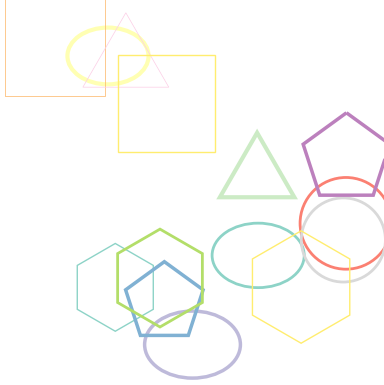[{"shape": "oval", "thickness": 2, "radius": 0.6, "center": [0.671, 0.337]}, {"shape": "hexagon", "thickness": 1, "radius": 0.57, "center": [0.299, 0.254]}, {"shape": "oval", "thickness": 3, "radius": 0.53, "center": [0.281, 0.855]}, {"shape": "oval", "thickness": 2.5, "radius": 0.62, "center": [0.5, 0.105]}, {"shape": "circle", "thickness": 2, "radius": 0.6, "center": [0.899, 0.42]}, {"shape": "pentagon", "thickness": 2.5, "radius": 0.53, "center": [0.427, 0.214]}, {"shape": "square", "thickness": 0.5, "radius": 0.65, "center": [0.143, 0.879]}, {"shape": "hexagon", "thickness": 2, "radius": 0.64, "center": [0.416, 0.278]}, {"shape": "triangle", "thickness": 0.5, "radius": 0.64, "center": [0.327, 0.838]}, {"shape": "circle", "thickness": 2, "radius": 0.55, "center": [0.892, 0.377]}, {"shape": "pentagon", "thickness": 2.5, "radius": 0.59, "center": [0.9, 0.589]}, {"shape": "triangle", "thickness": 3, "radius": 0.56, "center": [0.668, 0.544]}, {"shape": "hexagon", "thickness": 1, "radius": 0.73, "center": [0.782, 0.254]}, {"shape": "square", "thickness": 1, "radius": 0.63, "center": [0.432, 0.73]}]